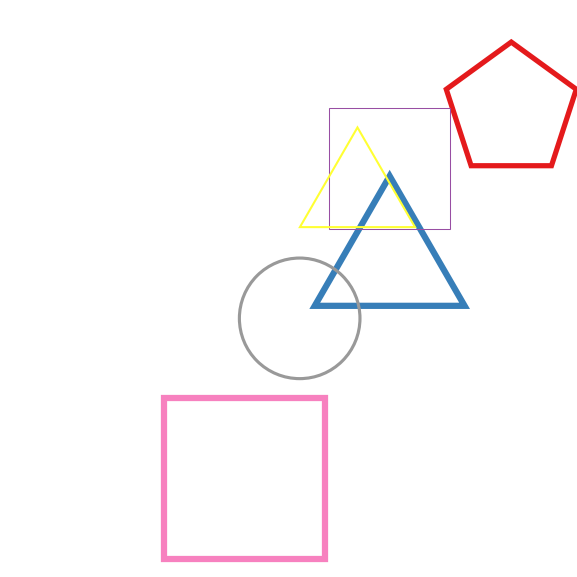[{"shape": "pentagon", "thickness": 2.5, "radius": 0.59, "center": [0.885, 0.808]}, {"shape": "triangle", "thickness": 3, "radius": 0.75, "center": [0.675, 0.544]}, {"shape": "square", "thickness": 0.5, "radius": 0.52, "center": [0.675, 0.707]}, {"shape": "triangle", "thickness": 1, "radius": 0.58, "center": [0.619, 0.663]}, {"shape": "square", "thickness": 3, "radius": 0.7, "center": [0.424, 0.17]}, {"shape": "circle", "thickness": 1.5, "radius": 0.52, "center": [0.519, 0.448]}]